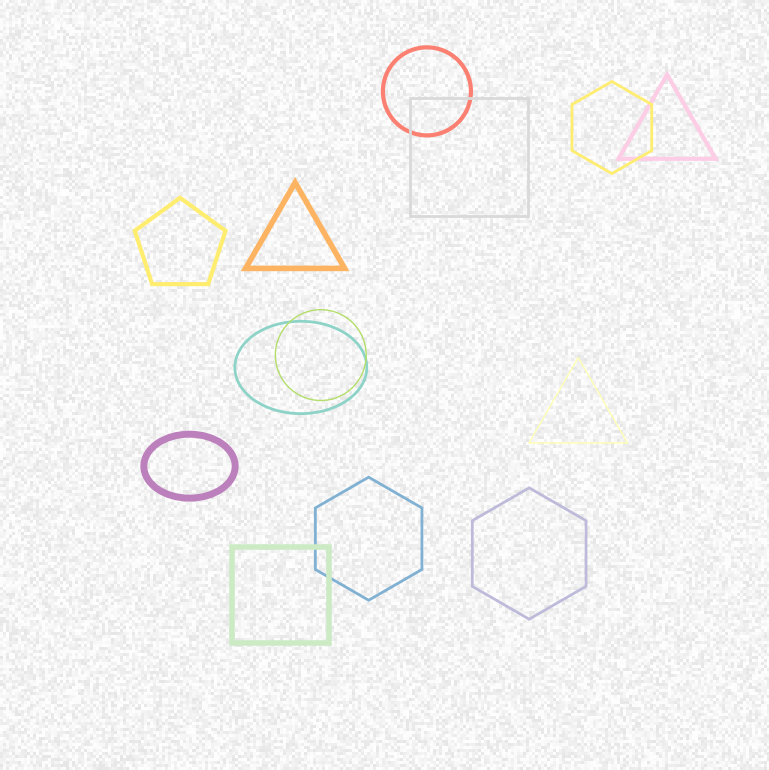[{"shape": "oval", "thickness": 1, "radius": 0.43, "center": [0.391, 0.523]}, {"shape": "triangle", "thickness": 0.5, "radius": 0.37, "center": [0.751, 0.462]}, {"shape": "hexagon", "thickness": 1, "radius": 0.43, "center": [0.687, 0.281]}, {"shape": "circle", "thickness": 1.5, "radius": 0.29, "center": [0.554, 0.881]}, {"shape": "hexagon", "thickness": 1, "radius": 0.4, "center": [0.479, 0.3]}, {"shape": "triangle", "thickness": 2, "radius": 0.37, "center": [0.383, 0.689]}, {"shape": "circle", "thickness": 0.5, "radius": 0.29, "center": [0.417, 0.539]}, {"shape": "triangle", "thickness": 1.5, "radius": 0.36, "center": [0.866, 0.83]}, {"shape": "square", "thickness": 1, "radius": 0.38, "center": [0.609, 0.796]}, {"shape": "oval", "thickness": 2.5, "radius": 0.3, "center": [0.246, 0.395]}, {"shape": "square", "thickness": 2, "radius": 0.31, "center": [0.364, 0.228]}, {"shape": "hexagon", "thickness": 1, "radius": 0.3, "center": [0.795, 0.834]}, {"shape": "pentagon", "thickness": 1.5, "radius": 0.31, "center": [0.234, 0.681]}]